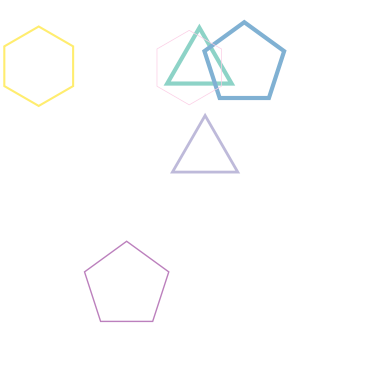[{"shape": "triangle", "thickness": 3, "radius": 0.48, "center": [0.518, 0.831]}, {"shape": "triangle", "thickness": 2, "radius": 0.49, "center": [0.533, 0.602]}, {"shape": "pentagon", "thickness": 3, "radius": 0.54, "center": [0.635, 0.833]}, {"shape": "hexagon", "thickness": 0.5, "radius": 0.48, "center": [0.492, 0.824]}, {"shape": "pentagon", "thickness": 1, "radius": 0.58, "center": [0.329, 0.258]}, {"shape": "hexagon", "thickness": 1.5, "radius": 0.52, "center": [0.101, 0.828]}]